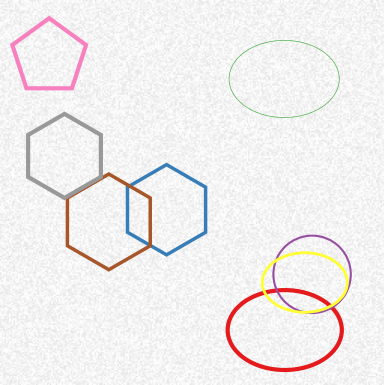[{"shape": "oval", "thickness": 3, "radius": 0.74, "center": [0.74, 0.143]}, {"shape": "hexagon", "thickness": 2.5, "radius": 0.59, "center": [0.433, 0.455]}, {"shape": "oval", "thickness": 0.5, "radius": 0.72, "center": [0.738, 0.795]}, {"shape": "circle", "thickness": 1.5, "radius": 0.5, "center": [0.811, 0.287]}, {"shape": "oval", "thickness": 2, "radius": 0.55, "center": [0.792, 0.266]}, {"shape": "hexagon", "thickness": 2.5, "radius": 0.62, "center": [0.283, 0.424]}, {"shape": "pentagon", "thickness": 3, "radius": 0.5, "center": [0.128, 0.852]}, {"shape": "hexagon", "thickness": 3, "radius": 0.55, "center": [0.168, 0.595]}]